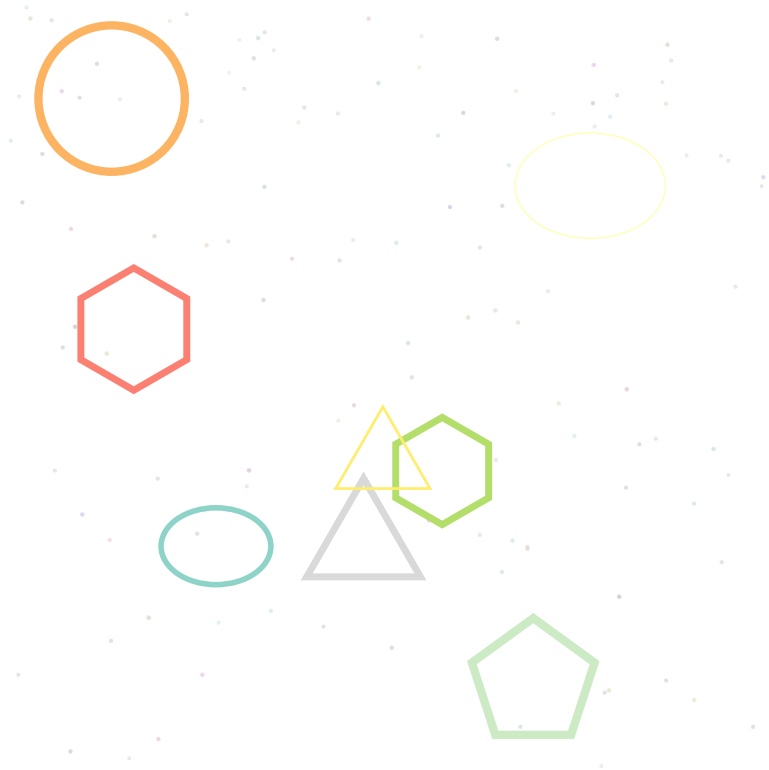[{"shape": "oval", "thickness": 2, "radius": 0.36, "center": [0.28, 0.291]}, {"shape": "oval", "thickness": 0.5, "radius": 0.49, "center": [0.767, 0.759]}, {"shape": "hexagon", "thickness": 2.5, "radius": 0.4, "center": [0.174, 0.573]}, {"shape": "circle", "thickness": 3, "radius": 0.48, "center": [0.145, 0.872]}, {"shape": "hexagon", "thickness": 2.5, "radius": 0.35, "center": [0.574, 0.388]}, {"shape": "triangle", "thickness": 2.5, "radius": 0.43, "center": [0.472, 0.293]}, {"shape": "pentagon", "thickness": 3, "radius": 0.42, "center": [0.693, 0.113]}, {"shape": "triangle", "thickness": 1, "radius": 0.35, "center": [0.497, 0.401]}]